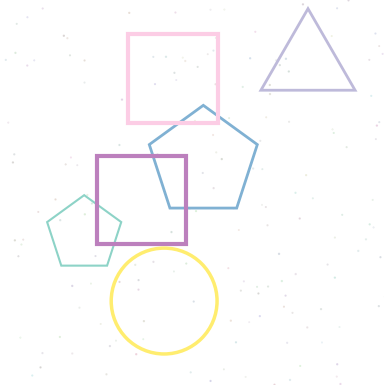[{"shape": "pentagon", "thickness": 1.5, "radius": 0.51, "center": [0.219, 0.392]}, {"shape": "triangle", "thickness": 2, "radius": 0.71, "center": [0.8, 0.836]}, {"shape": "pentagon", "thickness": 2, "radius": 0.74, "center": [0.528, 0.579]}, {"shape": "square", "thickness": 3, "radius": 0.58, "center": [0.45, 0.797]}, {"shape": "square", "thickness": 3, "radius": 0.57, "center": [0.368, 0.481]}, {"shape": "circle", "thickness": 2.5, "radius": 0.69, "center": [0.426, 0.218]}]